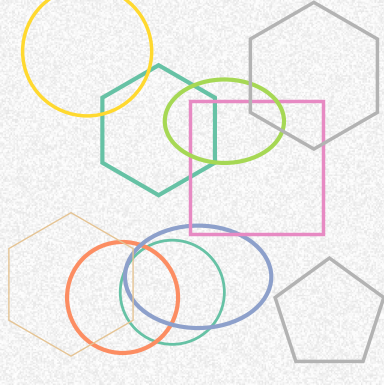[{"shape": "circle", "thickness": 2, "radius": 0.68, "center": [0.448, 0.241]}, {"shape": "hexagon", "thickness": 3, "radius": 0.84, "center": [0.412, 0.662]}, {"shape": "circle", "thickness": 3, "radius": 0.72, "center": [0.318, 0.227]}, {"shape": "oval", "thickness": 3, "radius": 0.95, "center": [0.515, 0.281]}, {"shape": "square", "thickness": 2.5, "radius": 0.86, "center": [0.666, 0.565]}, {"shape": "oval", "thickness": 3, "radius": 0.77, "center": [0.583, 0.685]}, {"shape": "circle", "thickness": 2.5, "radius": 0.84, "center": [0.226, 0.867]}, {"shape": "hexagon", "thickness": 1, "radius": 0.93, "center": [0.184, 0.261]}, {"shape": "pentagon", "thickness": 2.5, "radius": 0.74, "center": [0.856, 0.181]}, {"shape": "hexagon", "thickness": 2.5, "radius": 0.95, "center": [0.815, 0.803]}]